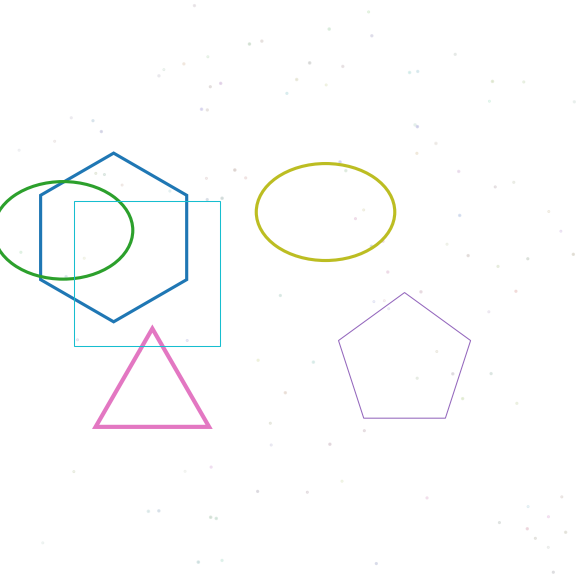[{"shape": "hexagon", "thickness": 1.5, "radius": 0.73, "center": [0.197, 0.588]}, {"shape": "oval", "thickness": 1.5, "radius": 0.6, "center": [0.109, 0.6]}, {"shape": "pentagon", "thickness": 0.5, "radius": 0.6, "center": [0.701, 0.372]}, {"shape": "triangle", "thickness": 2, "radius": 0.57, "center": [0.264, 0.317]}, {"shape": "oval", "thickness": 1.5, "radius": 0.6, "center": [0.564, 0.632]}, {"shape": "square", "thickness": 0.5, "radius": 0.63, "center": [0.254, 0.525]}]